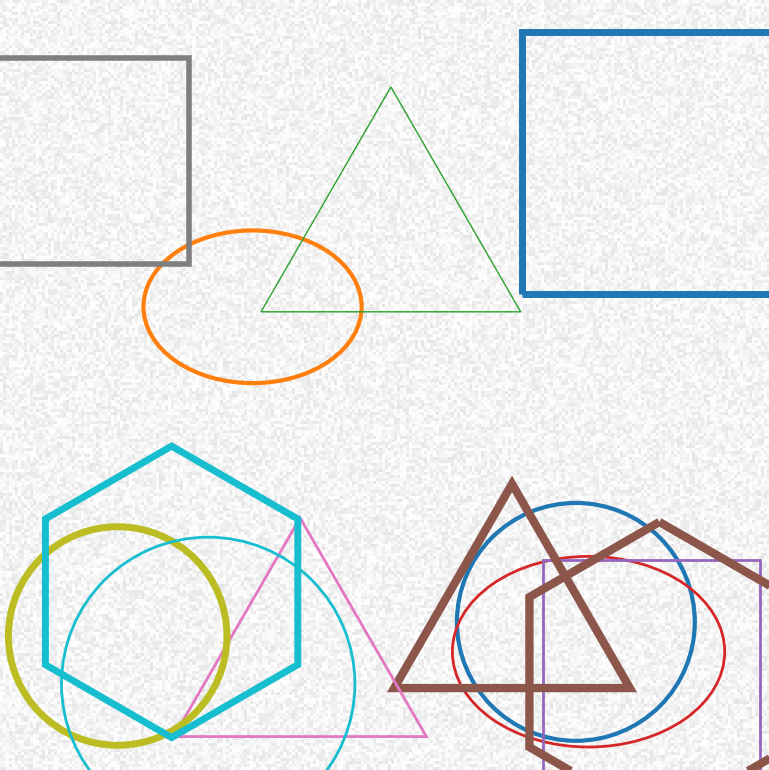[{"shape": "circle", "thickness": 1.5, "radius": 0.77, "center": [0.748, 0.192]}, {"shape": "square", "thickness": 2.5, "radius": 0.85, "center": [0.848, 0.788]}, {"shape": "oval", "thickness": 1.5, "radius": 0.71, "center": [0.328, 0.602]}, {"shape": "triangle", "thickness": 0.5, "radius": 0.97, "center": [0.508, 0.692]}, {"shape": "oval", "thickness": 1, "radius": 0.88, "center": [0.764, 0.154]}, {"shape": "square", "thickness": 1, "radius": 0.7, "center": [0.846, 0.132]}, {"shape": "hexagon", "thickness": 3, "radius": 0.97, "center": [0.856, 0.127]}, {"shape": "triangle", "thickness": 3, "radius": 0.88, "center": [0.665, 0.195]}, {"shape": "triangle", "thickness": 1, "radius": 0.95, "center": [0.39, 0.138]}, {"shape": "square", "thickness": 2, "radius": 0.67, "center": [0.112, 0.791]}, {"shape": "circle", "thickness": 2.5, "radius": 0.71, "center": [0.153, 0.174]}, {"shape": "hexagon", "thickness": 2.5, "radius": 0.95, "center": [0.223, 0.231]}, {"shape": "circle", "thickness": 1, "radius": 0.95, "center": [0.27, 0.112]}]